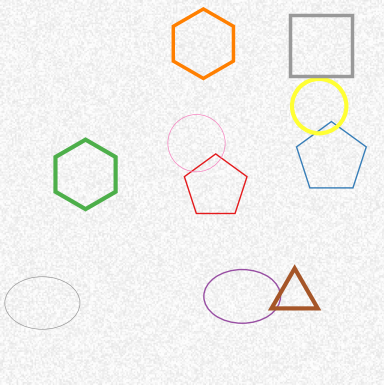[{"shape": "pentagon", "thickness": 1, "radius": 0.43, "center": [0.56, 0.515]}, {"shape": "pentagon", "thickness": 1, "radius": 0.48, "center": [0.861, 0.589]}, {"shape": "hexagon", "thickness": 3, "radius": 0.45, "center": [0.222, 0.547]}, {"shape": "oval", "thickness": 1, "radius": 0.5, "center": [0.629, 0.23]}, {"shape": "hexagon", "thickness": 2.5, "radius": 0.45, "center": [0.528, 0.886]}, {"shape": "circle", "thickness": 3, "radius": 0.35, "center": [0.829, 0.724]}, {"shape": "triangle", "thickness": 3, "radius": 0.35, "center": [0.765, 0.234]}, {"shape": "circle", "thickness": 0.5, "radius": 0.37, "center": [0.51, 0.628]}, {"shape": "oval", "thickness": 0.5, "radius": 0.49, "center": [0.11, 0.213]}, {"shape": "square", "thickness": 2.5, "radius": 0.4, "center": [0.833, 0.882]}]